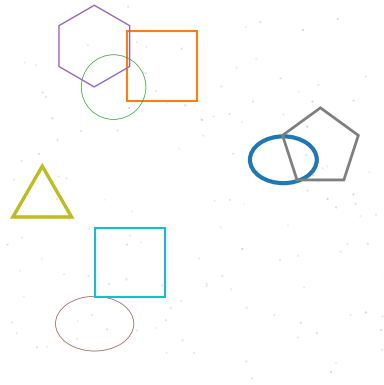[{"shape": "oval", "thickness": 3, "radius": 0.43, "center": [0.736, 0.585]}, {"shape": "square", "thickness": 1.5, "radius": 0.45, "center": [0.42, 0.828]}, {"shape": "circle", "thickness": 0.5, "radius": 0.42, "center": [0.295, 0.774]}, {"shape": "hexagon", "thickness": 1, "radius": 0.53, "center": [0.245, 0.88]}, {"shape": "oval", "thickness": 0.5, "radius": 0.51, "center": [0.246, 0.159]}, {"shape": "pentagon", "thickness": 2, "radius": 0.52, "center": [0.832, 0.616]}, {"shape": "triangle", "thickness": 2.5, "radius": 0.44, "center": [0.11, 0.48]}, {"shape": "square", "thickness": 1.5, "radius": 0.45, "center": [0.337, 0.318]}]